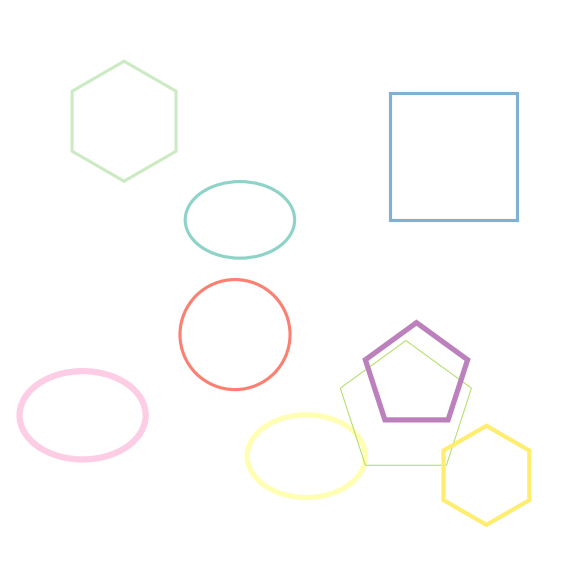[{"shape": "oval", "thickness": 1.5, "radius": 0.47, "center": [0.415, 0.618]}, {"shape": "oval", "thickness": 2.5, "radius": 0.51, "center": [0.53, 0.209]}, {"shape": "circle", "thickness": 1.5, "radius": 0.48, "center": [0.407, 0.42]}, {"shape": "square", "thickness": 1.5, "radius": 0.55, "center": [0.786, 0.728]}, {"shape": "pentagon", "thickness": 0.5, "radius": 0.6, "center": [0.703, 0.29]}, {"shape": "oval", "thickness": 3, "radius": 0.55, "center": [0.143, 0.28]}, {"shape": "pentagon", "thickness": 2.5, "radius": 0.47, "center": [0.721, 0.347]}, {"shape": "hexagon", "thickness": 1.5, "radius": 0.52, "center": [0.215, 0.789]}, {"shape": "hexagon", "thickness": 2, "radius": 0.43, "center": [0.842, 0.176]}]